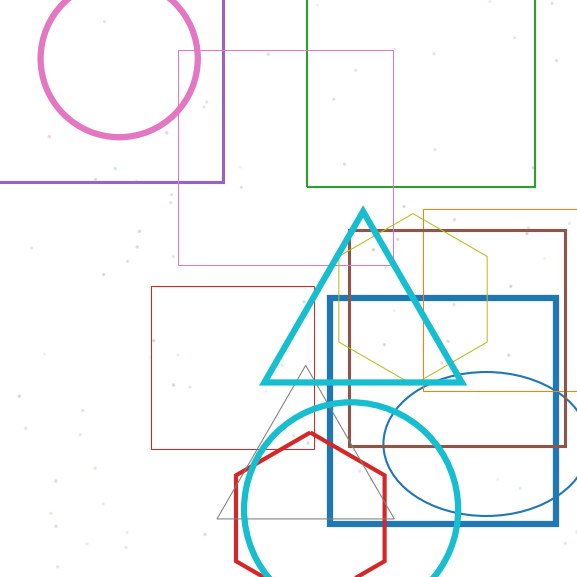[{"shape": "square", "thickness": 3, "radius": 0.98, "center": [0.767, 0.288]}, {"shape": "oval", "thickness": 1, "radius": 0.89, "center": [0.842, 0.23]}, {"shape": "square", "thickness": 0.5, "radius": 0.79, "center": [0.89, 0.479]}, {"shape": "square", "thickness": 1, "radius": 0.98, "center": [0.729, 0.873]}, {"shape": "hexagon", "thickness": 2, "radius": 0.74, "center": [0.537, 0.102]}, {"shape": "square", "thickness": 0.5, "radius": 0.7, "center": [0.402, 0.363]}, {"shape": "square", "thickness": 1.5, "radius": 0.99, "center": [0.187, 0.884]}, {"shape": "square", "thickness": 1.5, "radius": 0.94, "center": [0.791, 0.414]}, {"shape": "circle", "thickness": 3, "radius": 0.68, "center": [0.206, 0.898]}, {"shape": "square", "thickness": 0.5, "radius": 0.93, "center": [0.494, 0.726]}, {"shape": "triangle", "thickness": 0.5, "radius": 0.89, "center": [0.529, 0.189]}, {"shape": "hexagon", "thickness": 0.5, "radius": 0.74, "center": [0.715, 0.481]}, {"shape": "circle", "thickness": 3, "radius": 0.93, "center": [0.608, 0.117]}, {"shape": "triangle", "thickness": 3, "radius": 0.99, "center": [0.629, 0.436]}]